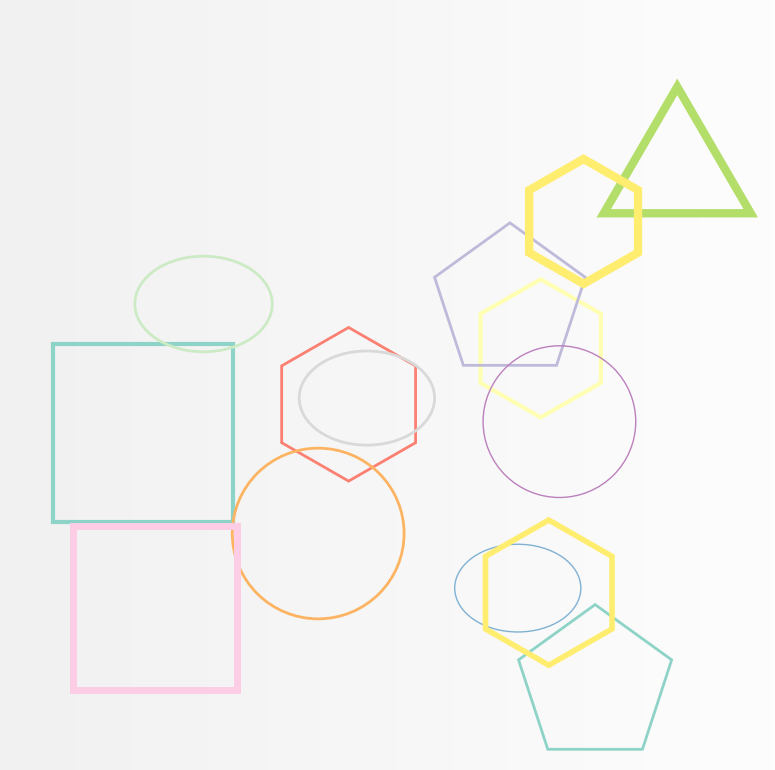[{"shape": "square", "thickness": 1.5, "radius": 0.58, "center": [0.184, 0.438]}, {"shape": "pentagon", "thickness": 1, "radius": 0.52, "center": [0.768, 0.111]}, {"shape": "hexagon", "thickness": 1.5, "radius": 0.45, "center": [0.698, 0.548]}, {"shape": "pentagon", "thickness": 1, "radius": 0.51, "center": [0.658, 0.608]}, {"shape": "hexagon", "thickness": 1, "radius": 0.5, "center": [0.45, 0.475]}, {"shape": "oval", "thickness": 0.5, "radius": 0.41, "center": [0.668, 0.236]}, {"shape": "circle", "thickness": 1, "radius": 0.55, "center": [0.411, 0.307]}, {"shape": "triangle", "thickness": 3, "radius": 0.55, "center": [0.874, 0.778]}, {"shape": "square", "thickness": 2.5, "radius": 0.53, "center": [0.2, 0.21]}, {"shape": "oval", "thickness": 1, "radius": 0.44, "center": [0.473, 0.483]}, {"shape": "circle", "thickness": 0.5, "radius": 0.49, "center": [0.722, 0.452]}, {"shape": "oval", "thickness": 1, "radius": 0.44, "center": [0.263, 0.605]}, {"shape": "hexagon", "thickness": 2, "radius": 0.47, "center": [0.708, 0.23]}, {"shape": "hexagon", "thickness": 3, "radius": 0.41, "center": [0.753, 0.712]}]